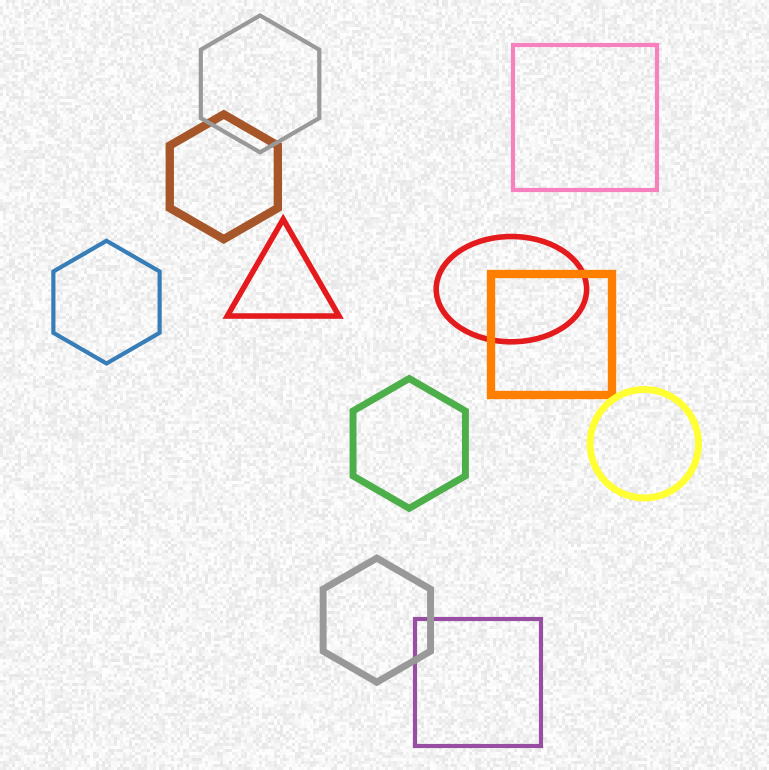[{"shape": "triangle", "thickness": 2, "radius": 0.42, "center": [0.368, 0.631]}, {"shape": "oval", "thickness": 2, "radius": 0.49, "center": [0.664, 0.624]}, {"shape": "hexagon", "thickness": 1.5, "radius": 0.4, "center": [0.138, 0.608]}, {"shape": "hexagon", "thickness": 2.5, "radius": 0.42, "center": [0.531, 0.424]}, {"shape": "square", "thickness": 1.5, "radius": 0.41, "center": [0.621, 0.114]}, {"shape": "square", "thickness": 3, "radius": 0.39, "center": [0.716, 0.565]}, {"shape": "circle", "thickness": 2.5, "radius": 0.35, "center": [0.837, 0.424]}, {"shape": "hexagon", "thickness": 3, "radius": 0.41, "center": [0.291, 0.77]}, {"shape": "square", "thickness": 1.5, "radius": 0.47, "center": [0.76, 0.847]}, {"shape": "hexagon", "thickness": 1.5, "radius": 0.44, "center": [0.338, 0.891]}, {"shape": "hexagon", "thickness": 2.5, "radius": 0.4, "center": [0.489, 0.195]}]